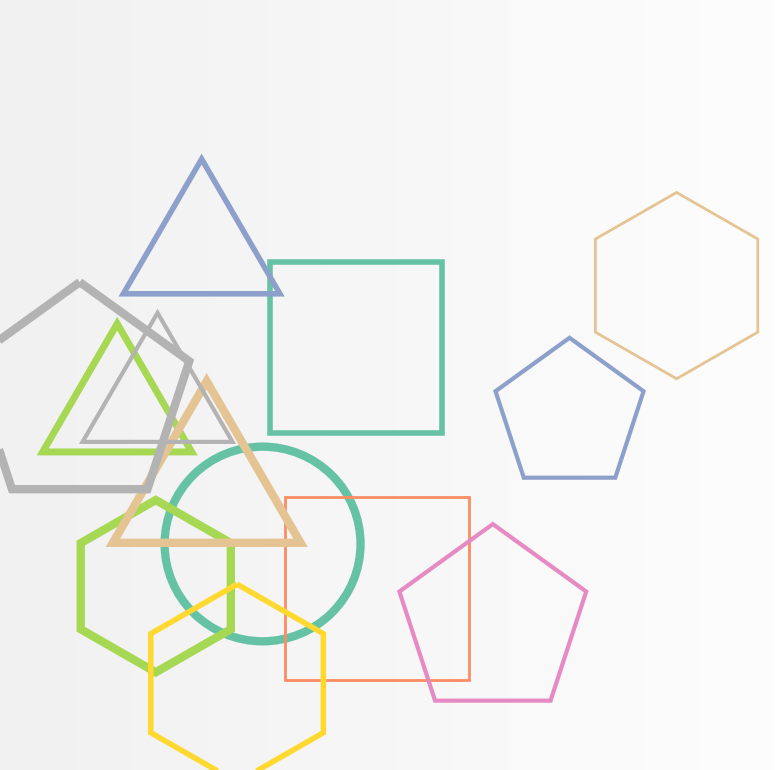[{"shape": "square", "thickness": 2, "radius": 0.56, "center": [0.459, 0.548]}, {"shape": "circle", "thickness": 3, "radius": 0.63, "center": [0.339, 0.294]}, {"shape": "square", "thickness": 1, "radius": 0.59, "center": [0.487, 0.236]}, {"shape": "triangle", "thickness": 2, "radius": 0.58, "center": [0.26, 0.677]}, {"shape": "pentagon", "thickness": 1.5, "radius": 0.5, "center": [0.735, 0.461]}, {"shape": "pentagon", "thickness": 1.5, "radius": 0.63, "center": [0.636, 0.193]}, {"shape": "hexagon", "thickness": 3, "radius": 0.56, "center": [0.201, 0.239]}, {"shape": "triangle", "thickness": 2.5, "radius": 0.56, "center": [0.151, 0.469]}, {"shape": "hexagon", "thickness": 2, "radius": 0.64, "center": [0.306, 0.113]}, {"shape": "hexagon", "thickness": 1, "radius": 0.6, "center": [0.873, 0.629]}, {"shape": "triangle", "thickness": 3, "radius": 0.7, "center": [0.267, 0.365]}, {"shape": "pentagon", "thickness": 3, "radius": 0.74, "center": [0.103, 0.485]}, {"shape": "triangle", "thickness": 1.5, "radius": 0.56, "center": [0.203, 0.482]}]